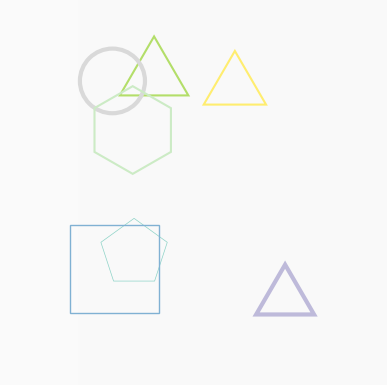[{"shape": "pentagon", "thickness": 0.5, "radius": 0.45, "center": [0.346, 0.343]}, {"shape": "triangle", "thickness": 3, "radius": 0.43, "center": [0.736, 0.226]}, {"shape": "square", "thickness": 1, "radius": 0.57, "center": [0.296, 0.302]}, {"shape": "triangle", "thickness": 1.5, "radius": 0.51, "center": [0.398, 0.803]}, {"shape": "circle", "thickness": 3, "radius": 0.42, "center": [0.29, 0.79]}, {"shape": "hexagon", "thickness": 1.5, "radius": 0.57, "center": [0.342, 0.662]}, {"shape": "triangle", "thickness": 1.5, "radius": 0.46, "center": [0.606, 0.775]}]